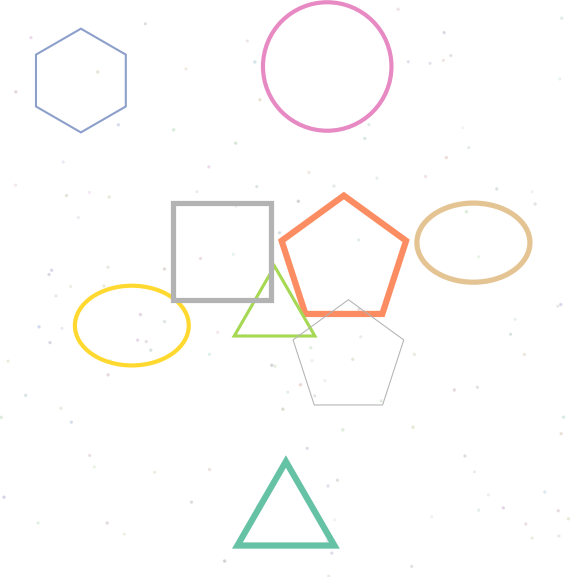[{"shape": "triangle", "thickness": 3, "radius": 0.48, "center": [0.495, 0.103]}, {"shape": "pentagon", "thickness": 3, "radius": 0.57, "center": [0.595, 0.547]}, {"shape": "hexagon", "thickness": 1, "radius": 0.45, "center": [0.14, 0.86]}, {"shape": "circle", "thickness": 2, "radius": 0.56, "center": [0.567, 0.884]}, {"shape": "triangle", "thickness": 1.5, "radius": 0.4, "center": [0.475, 0.458]}, {"shape": "oval", "thickness": 2, "radius": 0.49, "center": [0.228, 0.435]}, {"shape": "oval", "thickness": 2.5, "radius": 0.49, "center": [0.82, 0.579]}, {"shape": "pentagon", "thickness": 0.5, "radius": 0.5, "center": [0.603, 0.379]}, {"shape": "square", "thickness": 2.5, "radius": 0.42, "center": [0.385, 0.563]}]